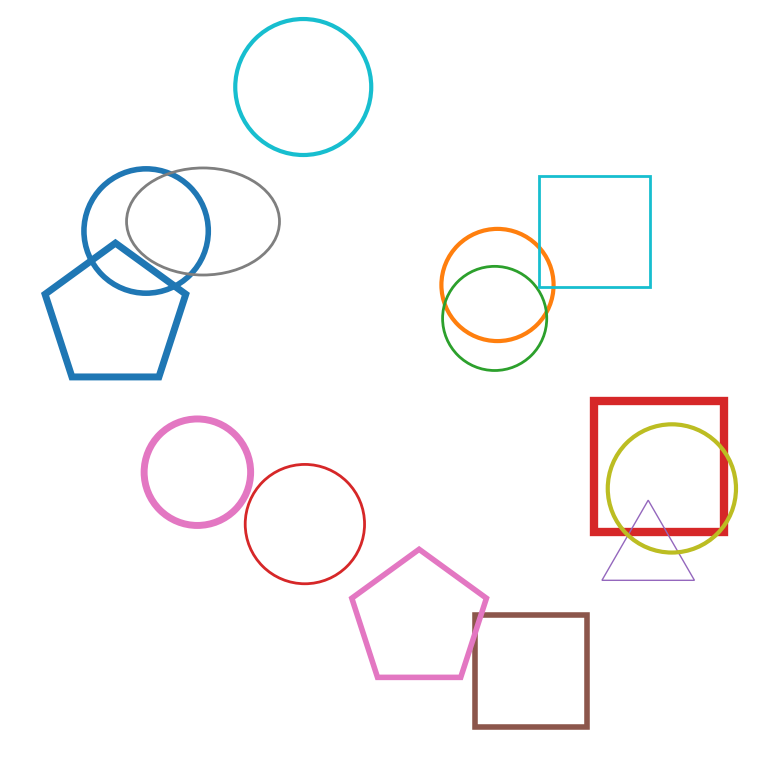[{"shape": "pentagon", "thickness": 2.5, "radius": 0.48, "center": [0.15, 0.588]}, {"shape": "circle", "thickness": 2, "radius": 0.4, "center": [0.19, 0.7]}, {"shape": "circle", "thickness": 1.5, "radius": 0.36, "center": [0.646, 0.63]}, {"shape": "circle", "thickness": 1, "radius": 0.34, "center": [0.642, 0.586]}, {"shape": "square", "thickness": 3, "radius": 0.42, "center": [0.856, 0.394]}, {"shape": "circle", "thickness": 1, "radius": 0.39, "center": [0.396, 0.319]}, {"shape": "triangle", "thickness": 0.5, "radius": 0.35, "center": [0.842, 0.281]}, {"shape": "square", "thickness": 2, "radius": 0.36, "center": [0.689, 0.129]}, {"shape": "pentagon", "thickness": 2, "radius": 0.46, "center": [0.544, 0.195]}, {"shape": "circle", "thickness": 2.5, "radius": 0.35, "center": [0.256, 0.387]}, {"shape": "oval", "thickness": 1, "radius": 0.5, "center": [0.264, 0.712]}, {"shape": "circle", "thickness": 1.5, "radius": 0.42, "center": [0.873, 0.366]}, {"shape": "circle", "thickness": 1.5, "radius": 0.44, "center": [0.394, 0.887]}, {"shape": "square", "thickness": 1, "radius": 0.36, "center": [0.772, 0.699]}]